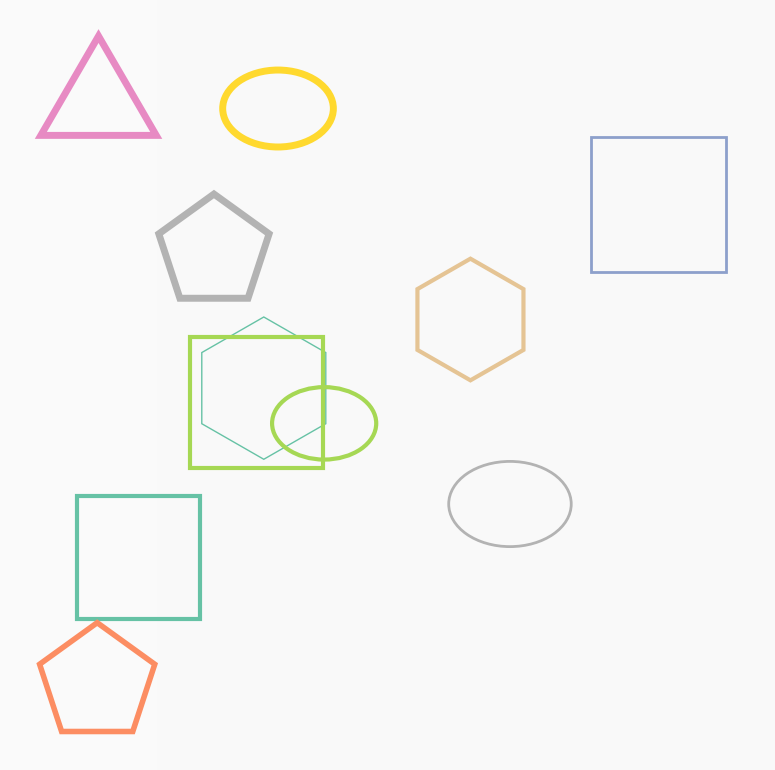[{"shape": "hexagon", "thickness": 0.5, "radius": 0.46, "center": [0.34, 0.496]}, {"shape": "square", "thickness": 1.5, "radius": 0.4, "center": [0.179, 0.276]}, {"shape": "pentagon", "thickness": 2, "radius": 0.39, "center": [0.125, 0.113]}, {"shape": "square", "thickness": 1, "radius": 0.44, "center": [0.849, 0.735]}, {"shape": "triangle", "thickness": 2.5, "radius": 0.43, "center": [0.127, 0.867]}, {"shape": "oval", "thickness": 1.5, "radius": 0.34, "center": [0.418, 0.45]}, {"shape": "square", "thickness": 1.5, "radius": 0.43, "center": [0.331, 0.477]}, {"shape": "oval", "thickness": 2.5, "radius": 0.36, "center": [0.359, 0.859]}, {"shape": "hexagon", "thickness": 1.5, "radius": 0.39, "center": [0.607, 0.585]}, {"shape": "pentagon", "thickness": 2.5, "radius": 0.37, "center": [0.276, 0.673]}, {"shape": "oval", "thickness": 1, "radius": 0.4, "center": [0.658, 0.345]}]